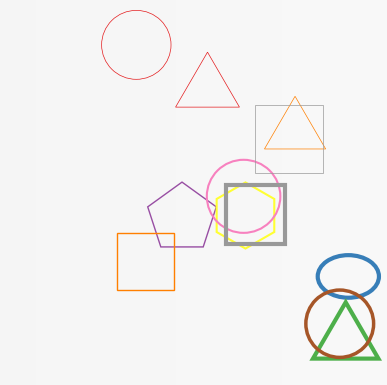[{"shape": "circle", "thickness": 0.5, "radius": 0.45, "center": [0.352, 0.884]}, {"shape": "triangle", "thickness": 0.5, "radius": 0.48, "center": [0.535, 0.769]}, {"shape": "oval", "thickness": 3, "radius": 0.4, "center": [0.899, 0.282]}, {"shape": "triangle", "thickness": 3, "radius": 0.49, "center": [0.892, 0.117]}, {"shape": "pentagon", "thickness": 1, "radius": 0.47, "center": [0.47, 0.434]}, {"shape": "square", "thickness": 1, "radius": 0.37, "center": [0.376, 0.32]}, {"shape": "triangle", "thickness": 0.5, "radius": 0.46, "center": [0.761, 0.659]}, {"shape": "hexagon", "thickness": 1.5, "radius": 0.43, "center": [0.633, 0.44]}, {"shape": "circle", "thickness": 2.5, "radius": 0.44, "center": [0.877, 0.159]}, {"shape": "circle", "thickness": 1.5, "radius": 0.47, "center": [0.629, 0.49]}, {"shape": "square", "thickness": 3, "radius": 0.38, "center": [0.659, 0.443]}, {"shape": "square", "thickness": 0.5, "radius": 0.44, "center": [0.746, 0.639]}]